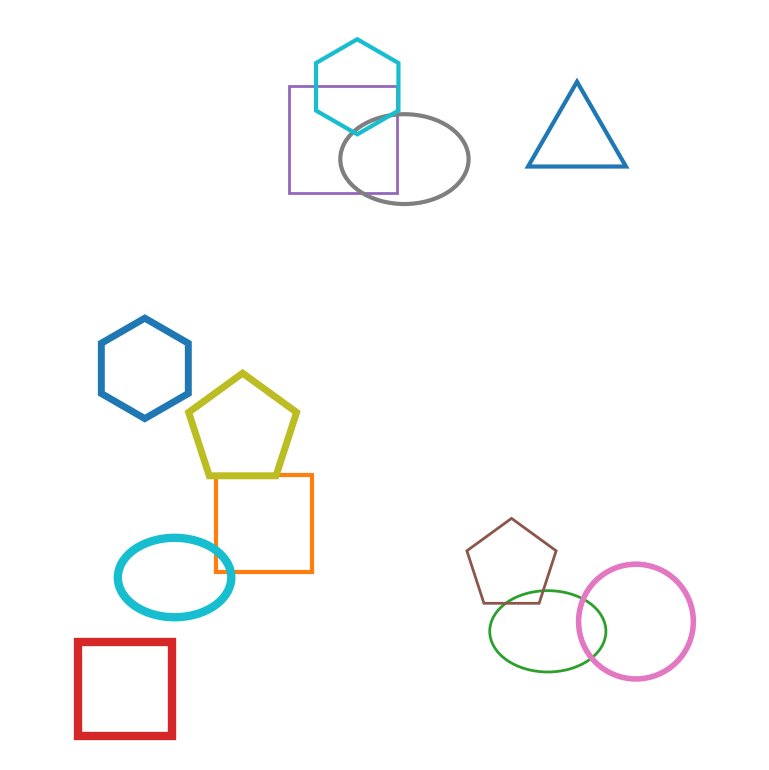[{"shape": "hexagon", "thickness": 2.5, "radius": 0.33, "center": [0.188, 0.522]}, {"shape": "triangle", "thickness": 1.5, "radius": 0.37, "center": [0.749, 0.82]}, {"shape": "square", "thickness": 1.5, "radius": 0.31, "center": [0.343, 0.32]}, {"shape": "oval", "thickness": 1, "radius": 0.38, "center": [0.711, 0.18]}, {"shape": "square", "thickness": 3, "radius": 0.31, "center": [0.163, 0.105]}, {"shape": "square", "thickness": 1, "radius": 0.35, "center": [0.446, 0.819]}, {"shape": "pentagon", "thickness": 1, "radius": 0.3, "center": [0.664, 0.266]}, {"shape": "circle", "thickness": 2, "radius": 0.37, "center": [0.826, 0.193]}, {"shape": "oval", "thickness": 1.5, "radius": 0.42, "center": [0.525, 0.793]}, {"shape": "pentagon", "thickness": 2.5, "radius": 0.37, "center": [0.315, 0.442]}, {"shape": "hexagon", "thickness": 1.5, "radius": 0.31, "center": [0.464, 0.887]}, {"shape": "oval", "thickness": 3, "radius": 0.37, "center": [0.227, 0.25]}]